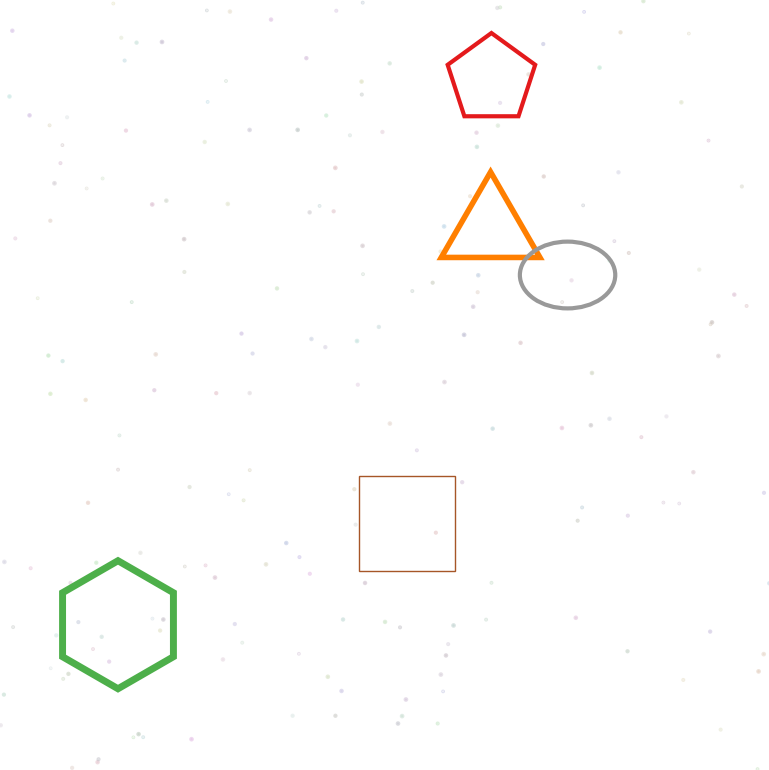[{"shape": "pentagon", "thickness": 1.5, "radius": 0.3, "center": [0.638, 0.897]}, {"shape": "hexagon", "thickness": 2.5, "radius": 0.42, "center": [0.153, 0.189]}, {"shape": "triangle", "thickness": 2, "radius": 0.37, "center": [0.637, 0.703]}, {"shape": "square", "thickness": 0.5, "radius": 0.31, "center": [0.529, 0.32]}, {"shape": "oval", "thickness": 1.5, "radius": 0.31, "center": [0.737, 0.643]}]